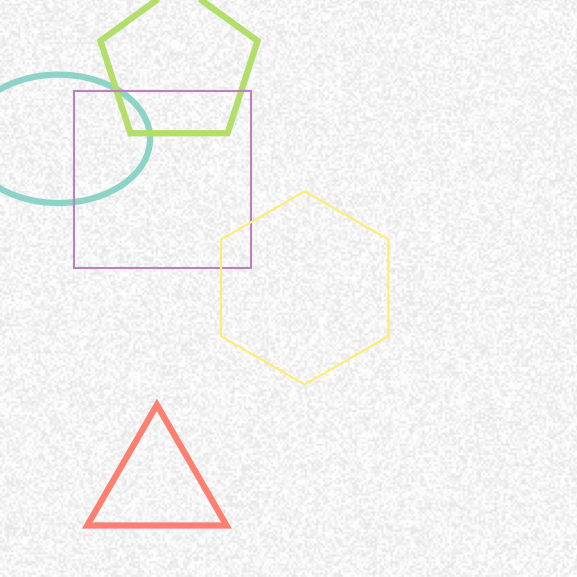[{"shape": "oval", "thickness": 3, "radius": 0.79, "center": [0.101, 0.759]}, {"shape": "triangle", "thickness": 3, "radius": 0.7, "center": [0.272, 0.159]}, {"shape": "pentagon", "thickness": 3, "radius": 0.72, "center": [0.31, 0.884]}, {"shape": "square", "thickness": 1, "radius": 0.77, "center": [0.282, 0.688]}, {"shape": "hexagon", "thickness": 1, "radius": 0.84, "center": [0.528, 0.501]}]